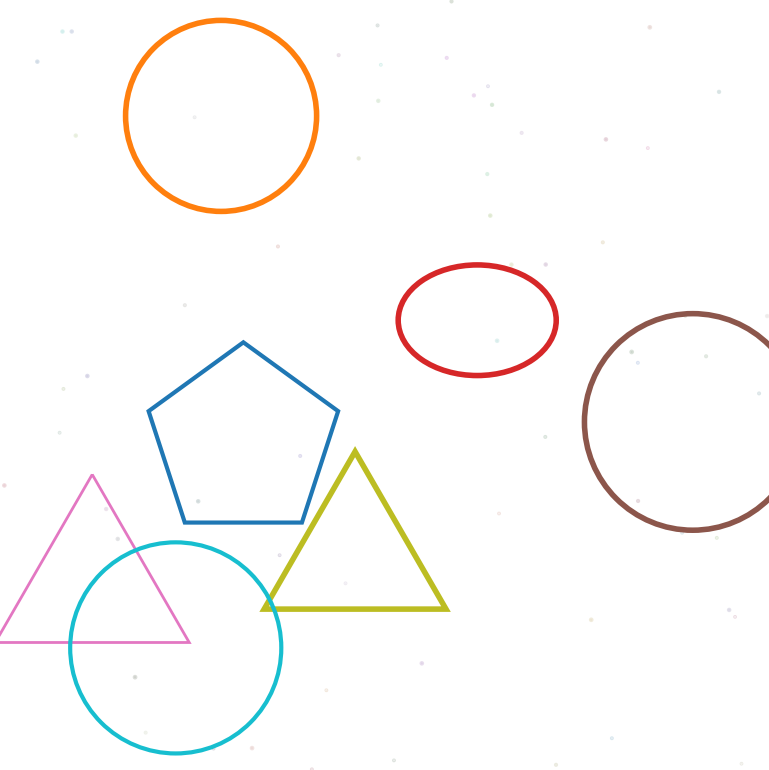[{"shape": "pentagon", "thickness": 1.5, "radius": 0.65, "center": [0.316, 0.426]}, {"shape": "circle", "thickness": 2, "radius": 0.62, "center": [0.287, 0.849]}, {"shape": "oval", "thickness": 2, "radius": 0.51, "center": [0.62, 0.584]}, {"shape": "circle", "thickness": 2, "radius": 0.7, "center": [0.9, 0.452]}, {"shape": "triangle", "thickness": 1, "radius": 0.73, "center": [0.12, 0.238]}, {"shape": "triangle", "thickness": 2, "radius": 0.68, "center": [0.461, 0.277]}, {"shape": "circle", "thickness": 1.5, "radius": 0.69, "center": [0.228, 0.159]}]